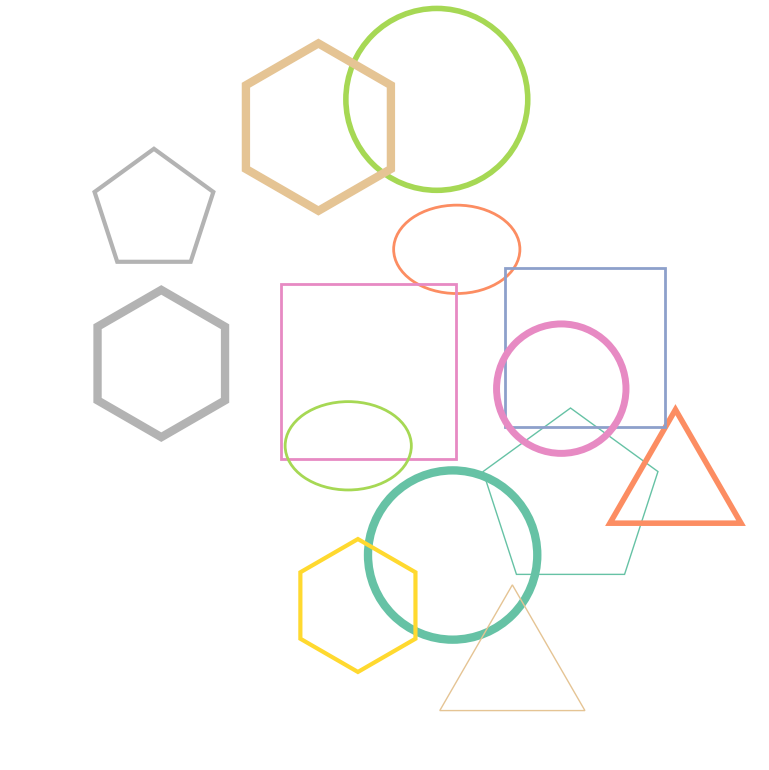[{"shape": "circle", "thickness": 3, "radius": 0.55, "center": [0.588, 0.279]}, {"shape": "pentagon", "thickness": 0.5, "radius": 0.6, "center": [0.741, 0.351]}, {"shape": "oval", "thickness": 1, "radius": 0.41, "center": [0.593, 0.676]}, {"shape": "triangle", "thickness": 2, "radius": 0.49, "center": [0.877, 0.37]}, {"shape": "square", "thickness": 1, "radius": 0.52, "center": [0.76, 0.549]}, {"shape": "circle", "thickness": 2.5, "radius": 0.42, "center": [0.729, 0.495]}, {"shape": "square", "thickness": 1, "radius": 0.57, "center": [0.479, 0.518]}, {"shape": "oval", "thickness": 1, "radius": 0.41, "center": [0.452, 0.421]}, {"shape": "circle", "thickness": 2, "radius": 0.59, "center": [0.567, 0.871]}, {"shape": "hexagon", "thickness": 1.5, "radius": 0.43, "center": [0.465, 0.214]}, {"shape": "hexagon", "thickness": 3, "radius": 0.54, "center": [0.414, 0.835]}, {"shape": "triangle", "thickness": 0.5, "radius": 0.54, "center": [0.665, 0.132]}, {"shape": "pentagon", "thickness": 1.5, "radius": 0.41, "center": [0.2, 0.726]}, {"shape": "hexagon", "thickness": 3, "radius": 0.48, "center": [0.209, 0.528]}]